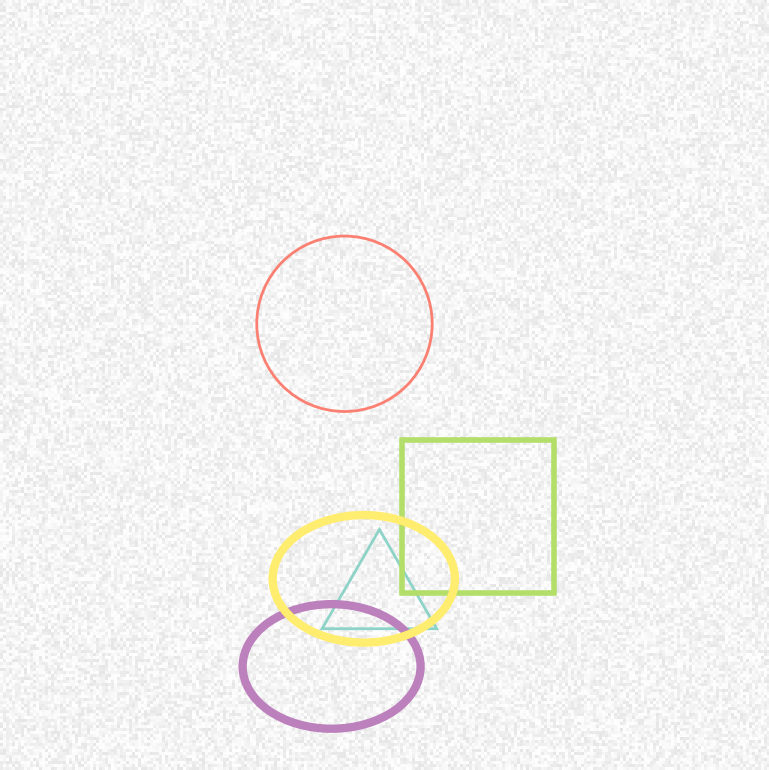[{"shape": "triangle", "thickness": 1, "radius": 0.43, "center": [0.493, 0.226]}, {"shape": "circle", "thickness": 1, "radius": 0.57, "center": [0.447, 0.579]}, {"shape": "square", "thickness": 2, "radius": 0.5, "center": [0.621, 0.33]}, {"shape": "oval", "thickness": 3, "radius": 0.58, "center": [0.431, 0.134]}, {"shape": "oval", "thickness": 3, "radius": 0.59, "center": [0.472, 0.248]}]